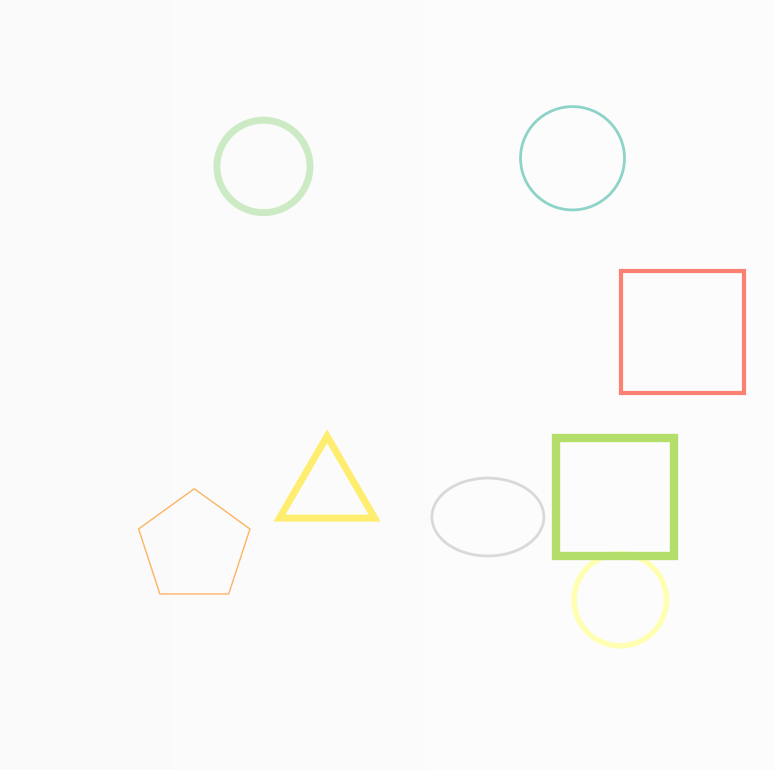[{"shape": "circle", "thickness": 1, "radius": 0.34, "center": [0.739, 0.794]}, {"shape": "circle", "thickness": 2, "radius": 0.3, "center": [0.8, 0.221]}, {"shape": "square", "thickness": 1.5, "radius": 0.4, "center": [0.88, 0.569]}, {"shape": "pentagon", "thickness": 0.5, "radius": 0.38, "center": [0.251, 0.29]}, {"shape": "square", "thickness": 3, "radius": 0.38, "center": [0.794, 0.355]}, {"shape": "oval", "thickness": 1, "radius": 0.36, "center": [0.63, 0.329]}, {"shape": "circle", "thickness": 2.5, "radius": 0.3, "center": [0.34, 0.784]}, {"shape": "triangle", "thickness": 2.5, "radius": 0.35, "center": [0.422, 0.363]}]